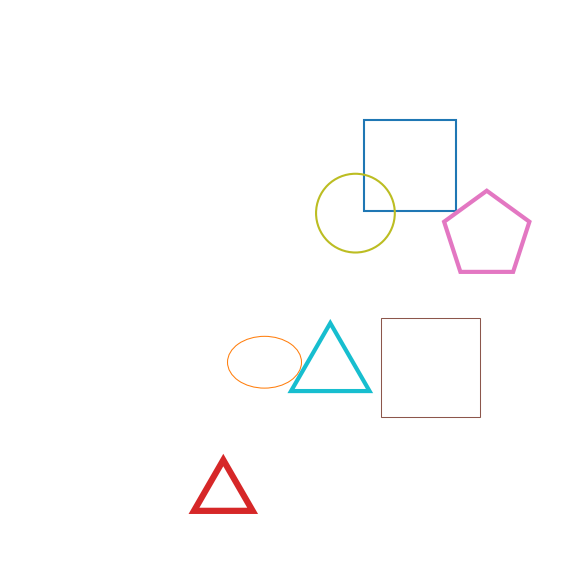[{"shape": "square", "thickness": 1, "radius": 0.39, "center": [0.71, 0.713]}, {"shape": "oval", "thickness": 0.5, "radius": 0.32, "center": [0.458, 0.372]}, {"shape": "triangle", "thickness": 3, "radius": 0.29, "center": [0.387, 0.144]}, {"shape": "square", "thickness": 0.5, "radius": 0.43, "center": [0.746, 0.363]}, {"shape": "pentagon", "thickness": 2, "radius": 0.39, "center": [0.843, 0.591]}, {"shape": "circle", "thickness": 1, "radius": 0.34, "center": [0.615, 0.63]}, {"shape": "triangle", "thickness": 2, "radius": 0.39, "center": [0.572, 0.361]}]